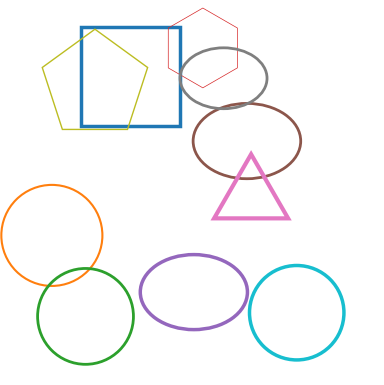[{"shape": "square", "thickness": 2.5, "radius": 0.64, "center": [0.338, 0.802]}, {"shape": "circle", "thickness": 1.5, "radius": 0.66, "center": [0.135, 0.389]}, {"shape": "circle", "thickness": 2, "radius": 0.62, "center": [0.222, 0.178]}, {"shape": "hexagon", "thickness": 0.5, "radius": 0.52, "center": [0.527, 0.875]}, {"shape": "oval", "thickness": 2.5, "radius": 0.7, "center": [0.504, 0.241]}, {"shape": "oval", "thickness": 2, "radius": 0.7, "center": [0.641, 0.634]}, {"shape": "triangle", "thickness": 3, "radius": 0.55, "center": [0.652, 0.488]}, {"shape": "oval", "thickness": 2, "radius": 0.56, "center": [0.581, 0.797]}, {"shape": "pentagon", "thickness": 1, "radius": 0.72, "center": [0.247, 0.78]}, {"shape": "circle", "thickness": 2.5, "radius": 0.61, "center": [0.771, 0.188]}]